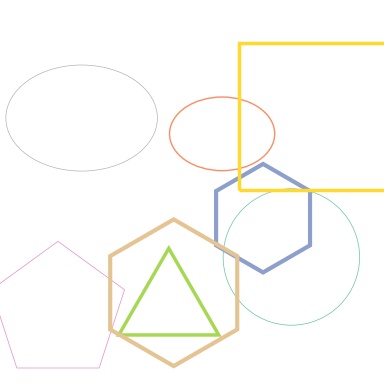[{"shape": "circle", "thickness": 0.5, "radius": 0.89, "center": [0.757, 0.332]}, {"shape": "oval", "thickness": 1, "radius": 0.68, "center": [0.577, 0.652]}, {"shape": "hexagon", "thickness": 3, "radius": 0.7, "center": [0.683, 0.433]}, {"shape": "pentagon", "thickness": 0.5, "radius": 0.91, "center": [0.151, 0.191]}, {"shape": "triangle", "thickness": 2.5, "radius": 0.75, "center": [0.438, 0.205]}, {"shape": "square", "thickness": 2.5, "radius": 0.95, "center": [0.811, 0.697]}, {"shape": "hexagon", "thickness": 3, "radius": 0.95, "center": [0.451, 0.24]}, {"shape": "oval", "thickness": 0.5, "radius": 0.98, "center": [0.212, 0.693]}]